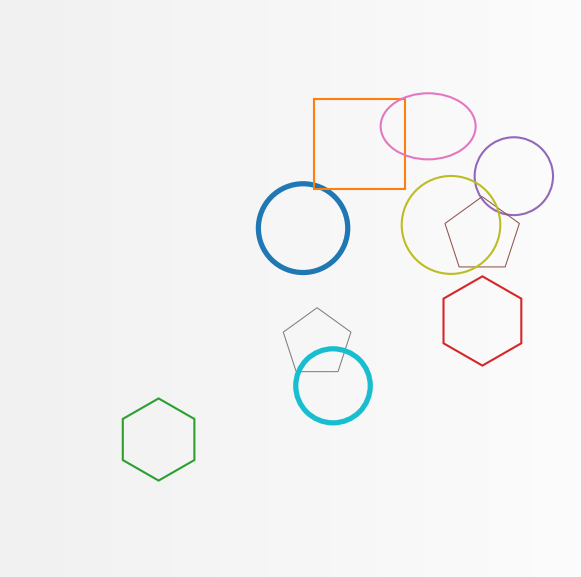[{"shape": "circle", "thickness": 2.5, "radius": 0.38, "center": [0.521, 0.604]}, {"shape": "square", "thickness": 1, "radius": 0.39, "center": [0.618, 0.75]}, {"shape": "hexagon", "thickness": 1, "radius": 0.36, "center": [0.273, 0.238]}, {"shape": "hexagon", "thickness": 1, "radius": 0.39, "center": [0.83, 0.443]}, {"shape": "circle", "thickness": 1, "radius": 0.34, "center": [0.884, 0.694]}, {"shape": "pentagon", "thickness": 0.5, "radius": 0.34, "center": [0.83, 0.591]}, {"shape": "oval", "thickness": 1, "radius": 0.41, "center": [0.737, 0.78]}, {"shape": "pentagon", "thickness": 0.5, "radius": 0.31, "center": [0.546, 0.405]}, {"shape": "circle", "thickness": 1, "radius": 0.42, "center": [0.776, 0.61]}, {"shape": "circle", "thickness": 2.5, "radius": 0.32, "center": [0.573, 0.331]}]